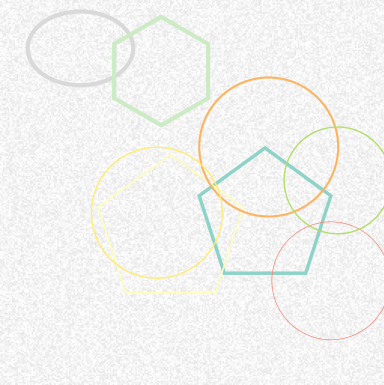[{"shape": "pentagon", "thickness": 2.5, "radius": 0.9, "center": [0.688, 0.436]}, {"shape": "pentagon", "thickness": 1, "radius": 0.99, "center": [0.443, 0.4]}, {"shape": "circle", "thickness": 0.5, "radius": 0.77, "center": [0.859, 0.271]}, {"shape": "circle", "thickness": 1.5, "radius": 0.9, "center": [0.698, 0.618]}, {"shape": "circle", "thickness": 1, "radius": 0.69, "center": [0.877, 0.531]}, {"shape": "oval", "thickness": 3, "radius": 0.69, "center": [0.209, 0.874]}, {"shape": "hexagon", "thickness": 3, "radius": 0.7, "center": [0.419, 0.815]}, {"shape": "circle", "thickness": 1, "radius": 0.85, "center": [0.408, 0.447]}]